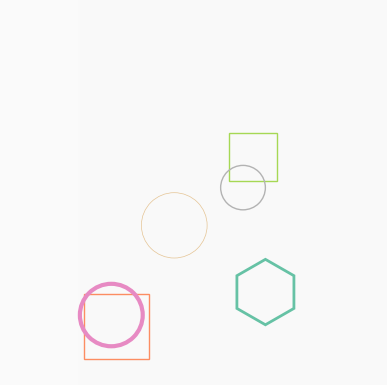[{"shape": "hexagon", "thickness": 2, "radius": 0.42, "center": [0.685, 0.241]}, {"shape": "square", "thickness": 1, "radius": 0.42, "center": [0.3, 0.152]}, {"shape": "circle", "thickness": 3, "radius": 0.41, "center": [0.287, 0.182]}, {"shape": "square", "thickness": 1, "radius": 0.31, "center": [0.653, 0.593]}, {"shape": "circle", "thickness": 0.5, "radius": 0.42, "center": [0.45, 0.415]}, {"shape": "circle", "thickness": 1, "radius": 0.29, "center": [0.627, 0.513]}]